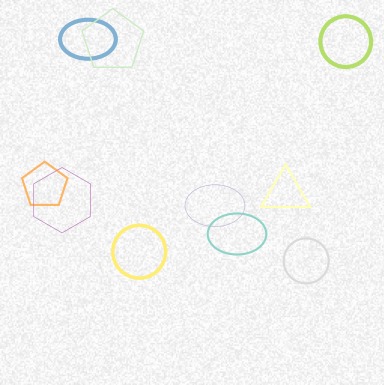[{"shape": "oval", "thickness": 1.5, "radius": 0.38, "center": [0.616, 0.392]}, {"shape": "triangle", "thickness": 1.5, "radius": 0.37, "center": [0.742, 0.499]}, {"shape": "oval", "thickness": 0.5, "radius": 0.39, "center": [0.558, 0.466]}, {"shape": "oval", "thickness": 3, "radius": 0.36, "center": [0.228, 0.898]}, {"shape": "pentagon", "thickness": 1.5, "radius": 0.31, "center": [0.116, 0.518]}, {"shape": "circle", "thickness": 3, "radius": 0.33, "center": [0.898, 0.892]}, {"shape": "circle", "thickness": 1.5, "radius": 0.29, "center": [0.795, 0.322]}, {"shape": "hexagon", "thickness": 0.5, "radius": 0.42, "center": [0.161, 0.48]}, {"shape": "pentagon", "thickness": 1, "radius": 0.42, "center": [0.293, 0.893]}, {"shape": "circle", "thickness": 2.5, "radius": 0.34, "center": [0.362, 0.346]}]